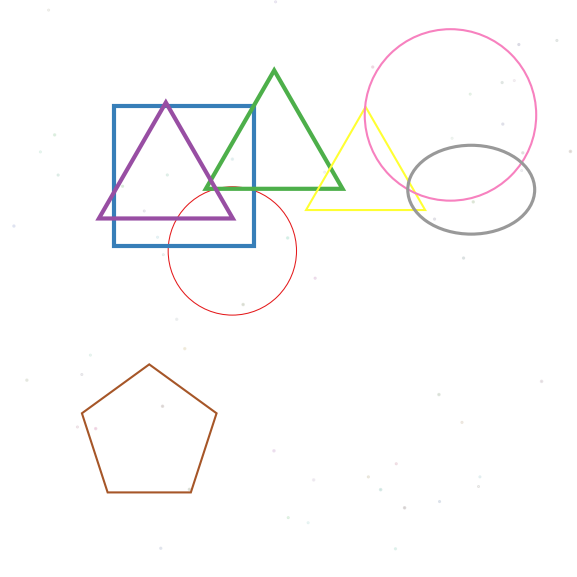[{"shape": "circle", "thickness": 0.5, "radius": 0.56, "center": [0.402, 0.565]}, {"shape": "square", "thickness": 2, "radius": 0.61, "center": [0.318, 0.695]}, {"shape": "triangle", "thickness": 2, "radius": 0.68, "center": [0.475, 0.741]}, {"shape": "triangle", "thickness": 2, "radius": 0.67, "center": [0.287, 0.688]}, {"shape": "triangle", "thickness": 1, "radius": 0.6, "center": [0.633, 0.695]}, {"shape": "pentagon", "thickness": 1, "radius": 0.61, "center": [0.258, 0.246]}, {"shape": "circle", "thickness": 1, "radius": 0.74, "center": [0.78, 0.8]}, {"shape": "oval", "thickness": 1.5, "radius": 0.55, "center": [0.816, 0.671]}]